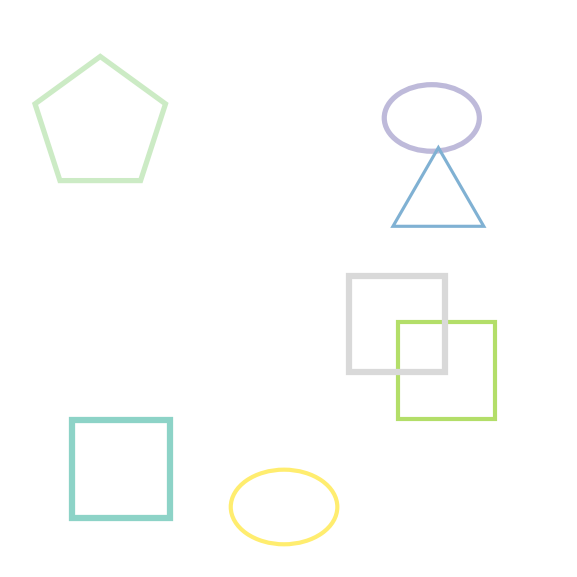[{"shape": "square", "thickness": 3, "radius": 0.42, "center": [0.209, 0.188]}, {"shape": "oval", "thickness": 2.5, "radius": 0.41, "center": [0.748, 0.795]}, {"shape": "triangle", "thickness": 1.5, "radius": 0.45, "center": [0.759, 0.653]}, {"shape": "square", "thickness": 2, "radius": 0.42, "center": [0.773, 0.358]}, {"shape": "square", "thickness": 3, "radius": 0.42, "center": [0.687, 0.438]}, {"shape": "pentagon", "thickness": 2.5, "radius": 0.59, "center": [0.174, 0.783]}, {"shape": "oval", "thickness": 2, "radius": 0.46, "center": [0.492, 0.121]}]